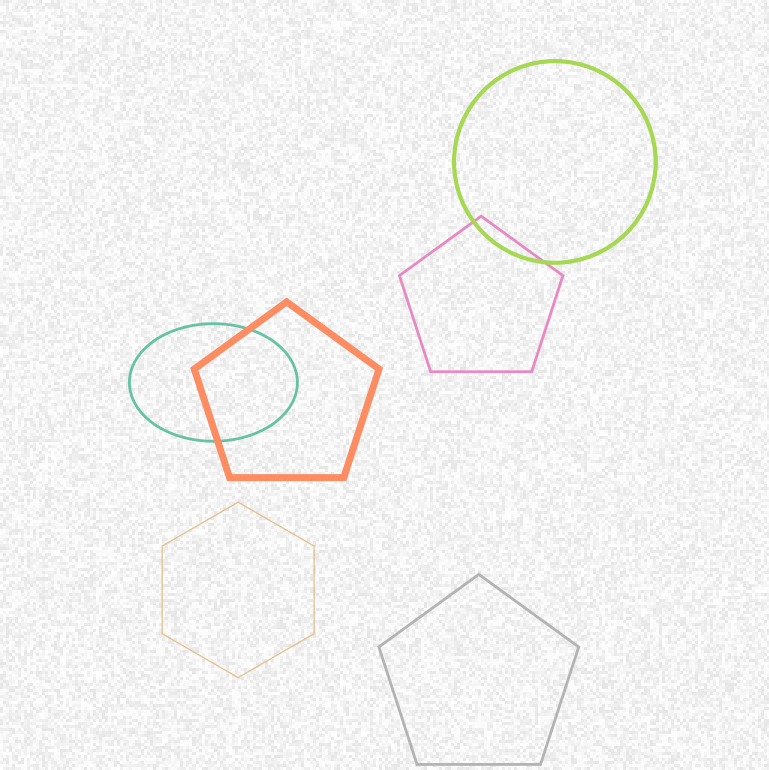[{"shape": "oval", "thickness": 1, "radius": 0.55, "center": [0.277, 0.503]}, {"shape": "pentagon", "thickness": 2.5, "radius": 0.63, "center": [0.372, 0.482]}, {"shape": "pentagon", "thickness": 1, "radius": 0.56, "center": [0.625, 0.608]}, {"shape": "circle", "thickness": 1.5, "radius": 0.65, "center": [0.721, 0.79]}, {"shape": "hexagon", "thickness": 0.5, "radius": 0.57, "center": [0.309, 0.234]}, {"shape": "pentagon", "thickness": 1, "radius": 0.68, "center": [0.622, 0.118]}]